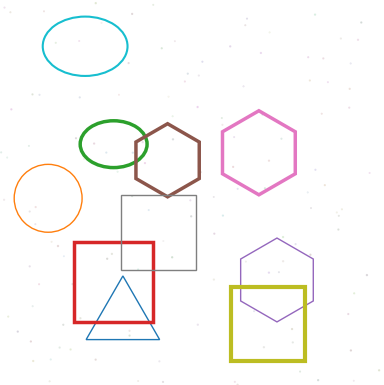[{"shape": "triangle", "thickness": 1, "radius": 0.55, "center": [0.319, 0.173]}, {"shape": "circle", "thickness": 1, "radius": 0.44, "center": [0.125, 0.485]}, {"shape": "oval", "thickness": 2.5, "radius": 0.43, "center": [0.295, 0.625]}, {"shape": "square", "thickness": 2.5, "radius": 0.52, "center": [0.295, 0.267]}, {"shape": "hexagon", "thickness": 1, "radius": 0.54, "center": [0.719, 0.273]}, {"shape": "hexagon", "thickness": 2.5, "radius": 0.47, "center": [0.435, 0.584]}, {"shape": "hexagon", "thickness": 2.5, "radius": 0.55, "center": [0.672, 0.603]}, {"shape": "square", "thickness": 1, "radius": 0.48, "center": [0.412, 0.396]}, {"shape": "square", "thickness": 3, "radius": 0.48, "center": [0.697, 0.159]}, {"shape": "oval", "thickness": 1.5, "radius": 0.55, "center": [0.221, 0.88]}]